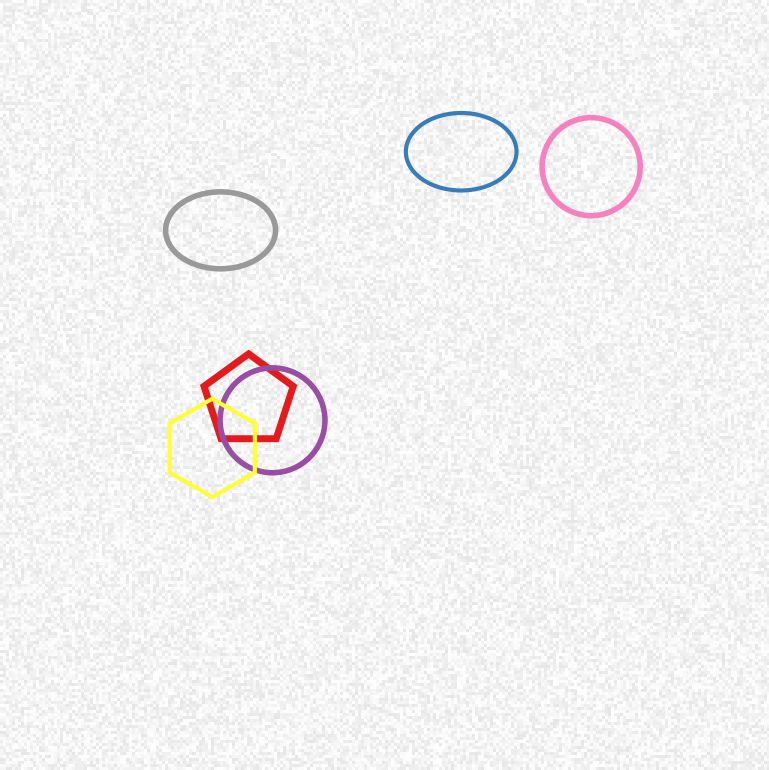[{"shape": "pentagon", "thickness": 2.5, "radius": 0.3, "center": [0.323, 0.48]}, {"shape": "oval", "thickness": 1.5, "radius": 0.36, "center": [0.599, 0.803]}, {"shape": "circle", "thickness": 2, "radius": 0.34, "center": [0.354, 0.454]}, {"shape": "hexagon", "thickness": 1.5, "radius": 0.32, "center": [0.276, 0.418]}, {"shape": "circle", "thickness": 2, "radius": 0.32, "center": [0.768, 0.784]}, {"shape": "oval", "thickness": 2, "radius": 0.36, "center": [0.286, 0.701]}]